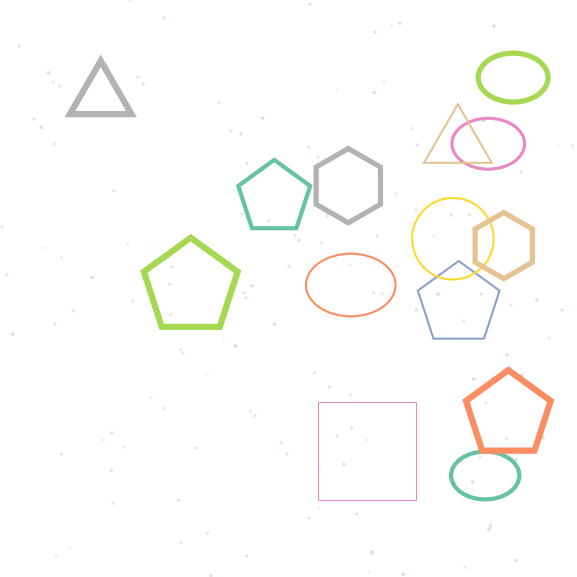[{"shape": "oval", "thickness": 2, "radius": 0.3, "center": [0.84, 0.176]}, {"shape": "pentagon", "thickness": 2, "radius": 0.33, "center": [0.475, 0.657]}, {"shape": "pentagon", "thickness": 3, "radius": 0.39, "center": [0.88, 0.281]}, {"shape": "oval", "thickness": 1, "radius": 0.39, "center": [0.607, 0.506]}, {"shape": "pentagon", "thickness": 1, "radius": 0.37, "center": [0.794, 0.473]}, {"shape": "oval", "thickness": 1.5, "radius": 0.31, "center": [0.845, 0.75]}, {"shape": "square", "thickness": 0.5, "radius": 0.43, "center": [0.636, 0.218]}, {"shape": "oval", "thickness": 2.5, "radius": 0.3, "center": [0.889, 0.865]}, {"shape": "pentagon", "thickness": 3, "radius": 0.43, "center": [0.33, 0.502]}, {"shape": "circle", "thickness": 1, "radius": 0.35, "center": [0.784, 0.586]}, {"shape": "hexagon", "thickness": 2.5, "radius": 0.29, "center": [0.872, 0.574]}, {"shape": "triangle", "thickness": 1, "radius": 0.34, "center": [0.793, 0.751]}, {"shape": "hexagon", "thickness": 2.5, "radius": 0.32, "center": [0.603, 0.678]}, {"shape": "triangle", "thickness": 3, "radius": 0.31, "center": [0.174, 0.832]}]